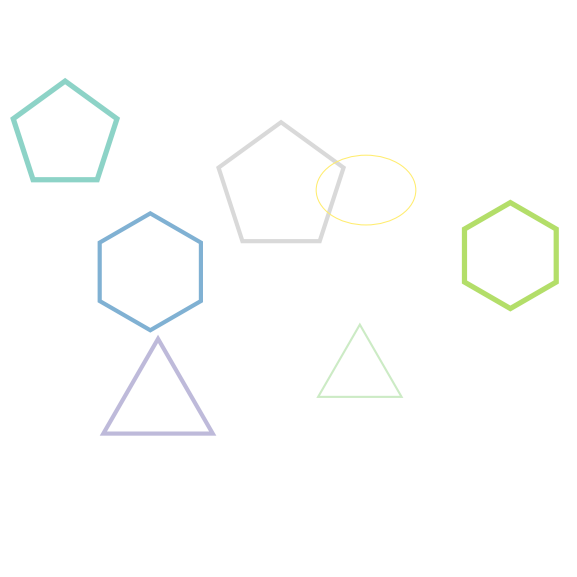[{"shape": "pentagon", "thickness": 2.5, "radius": 0.47, "center": [0.113, 0.764]}, {"shape": "triangle", "thickness": 2, "radius": 0.55, "center": [0.274, 0.303]}, {"shape": "hexagon", "thickness": 2, "radius": 0.51, "center": [0.26, 0.528]}, {"shape": "hexagon", "thickness": 2.5, "radius": 0.46, "center": [0.884, 0.557]}, {"shape": "pentagon", "thickness": 2, "radius": 0.57, "center": [0.487, 0.674]}, {"shape": "triangle", "thickness": 1, "radius": 0.42, "center": [0.623, 0.354]}, {"shape": "oval", "thickness": 0.5, "radius": 0.43, "center": [0.634, 0.67]}]